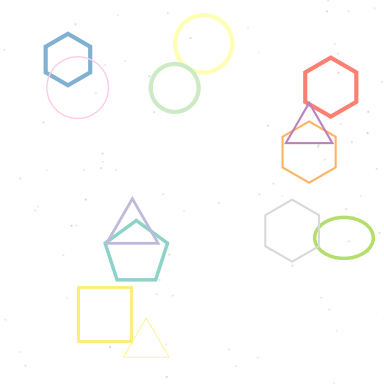[{"shape": "pentagon", "thickness": 2.5, "radius": 0.43, "center": [0.354, 0.342]}, {"shape": "circle", "thickness": 3, "radius": 0.37, "center": [0.529, 0.886]}, {"shape": "triangle", "thickness": 2, "radius": 0.39, "center": [0.344, 0.407]}, {"shape": "hexagon", "thickness": 3, "radius": 0.38, "center": [0.859, 0.774]}, {"shape": "hexagon", "thickness": 3, "radius": 0.33, "center": [0.176, 0.845]}, {"shape": "hexagon", "thickness": 1.5, "radius": 0.4, "center": [0.803, 0.605]}, {"shape": "oval", "thickness": 2.5, "radius": 0.38, "center": [0.893, 0.382]}, {"shape": "circle", "thickness": 1, "radius": 0.4, "center": [0.202, 0.772]}, {"shape": "hexagon", "thickness": 1.5, "radius": 0.4, "center": [0.759, 0.401]}, {"shape": "triangle", "thickness": 1.5, "radius": 0.35, "center": [0.803, 0.663]}, {"shape": "circle", "thickness": 3, "radius": 0.31, "center": [0.454, 0.772]}, {"shape": "square", "thickness": 2, "radius": 0.35, "center": [0.271, 0.185]}, {"shape": "triangle", "thickness": 0.5, "radius": 0.34, "center": [0.38, 0.106]}]